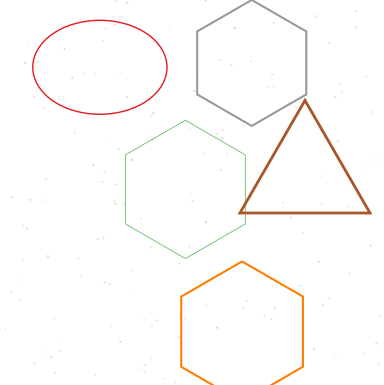[{"shape": "oval", "thickness": 1, "radius": 0.87, "center": [0.259, 0.825]}, {"shape": "hexagon", "thickness": 0.5, "radius": 0.9, "center": [0.482, 0.508]}, {"shape": "hexagon", "thickness": 1.5, "radius": 0.91, "center": [0.629, 0.138]}, {"shape": "triangle", "thickness": 2, "radius": 0.98, "center": [0.792, 0.544]}, {"shape": "hexagon", "thickness": 1.5, "radius": 0.82, "center": [0.654, 0.837]}]